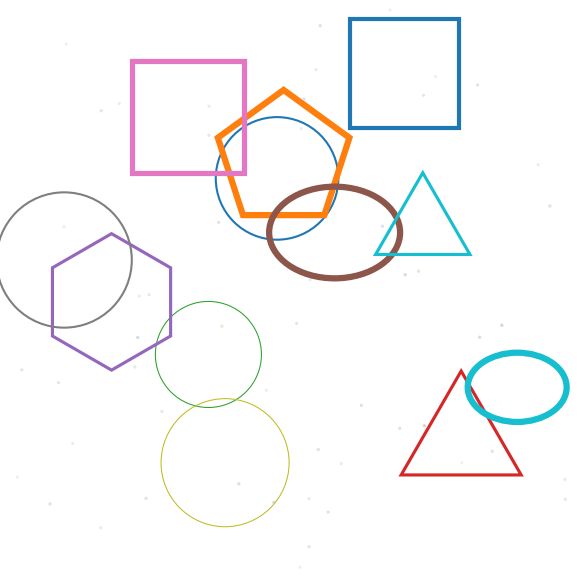[{"shape": "circle", "thickness": 1, "radius": 0.53, "center": [0.48, 0.69]}, {"shape": "square", "thickness": 2, "radius": 0.47, "center": [0.7, 0.872]}, {"shape": "pentagon", "thickness": 3, "radius": 0.6, "center": [0.491, 0.724]}, {"shape": "circle", "thickness": 0.5, "radius": 0.46, "center": [0.361, 0.385]}, {"shape": "triangle", "thickness": 1.5, "radius": 0.6, "center": [0.799, 0.237]}, {"shape": "hexagon", "thickness": 1.5, "radius": 0.59, "center": [0.193, 0.476]}, {"shape": "oval", "thickness": 3, "radius": 0.57, "center": [0.579, 0.597]}, {"shape": "square", "thickness": 2.5, "radius": 0.49, "center": [0.325, 0.797]}, {"shape": "circle", "thickness": 1, "radius": 0.59, "center": [0.111, 0.549]}, {"shape": "circle", "thickness": 0.5, "radius": 0.55, "center": [0.39, 0.198]}, {"shape": "oval", "thickness": 3, "radius": 0.43, "center": [0.896, 0.328]}, {"shape": "triangle", "thickness": 1.5, "radius": 0.47, "center": [0.732, 0.606]}]